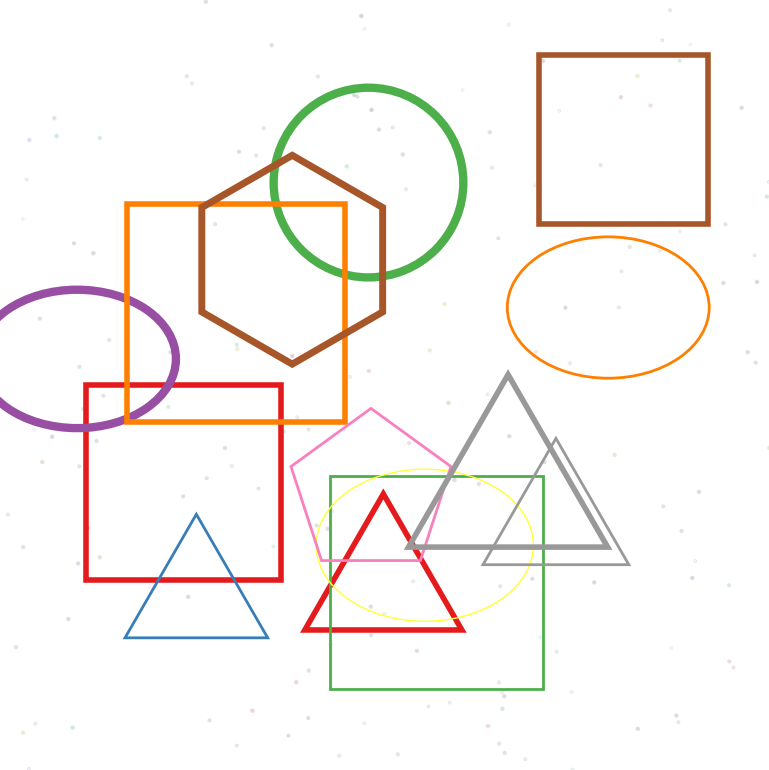[{"shape": "square", "thickness": 2, "radius": 0.63, "center": [0.238, 0.374]}, {"shape": "triangle", "thickness": 2, "radius": 0.59, "center": [0.498, 0.241]}, {"shape": "triangle", "thickness": 1, "radius": 0.53, "center": [0.255, 0.225]}, {"shape": "circle", "thickness": 3, "radius": 0.62, "center": [0.479, 0.763]}, {"shape": "square", "thickness": 1, "radius": 0.69, "center": [0.567, 0.243]}, {"shape": "oval", "thickness": 3, "radius": 0.64, "center": [0.1, 0.534]}, {"shape": "square", "thickness": 2, "radius": 0.71, "center": [0.307, 0.594]}, {"shape": "oval", "thickness": 1, "radius": 0.66, "center": [0.79, 0.601]}, {"shape": "oval", "thickness": 0.5, "radius": 0.71, "center": [0.552, 0.292]}, {"shape": "hexagon", "thickness": 2.5, "radius": 0.68, "center": [0.38, 0.663]}, {"shape": "square", "thickness": 2, "radius": 0.55, "center": [0.81, 0.819]}, {"shape": "pentagon", "thickness": 1, "radius": 0.55, "center": [0.482, 0.36]}, {"shape": "triangle", "thickness": 1, "radius": 0.55, "center": [0.722, 0.321]}, {"shape": "triangle", "thickness": 2, "radius": 0.75, "center": [0.66, 0.364]}]